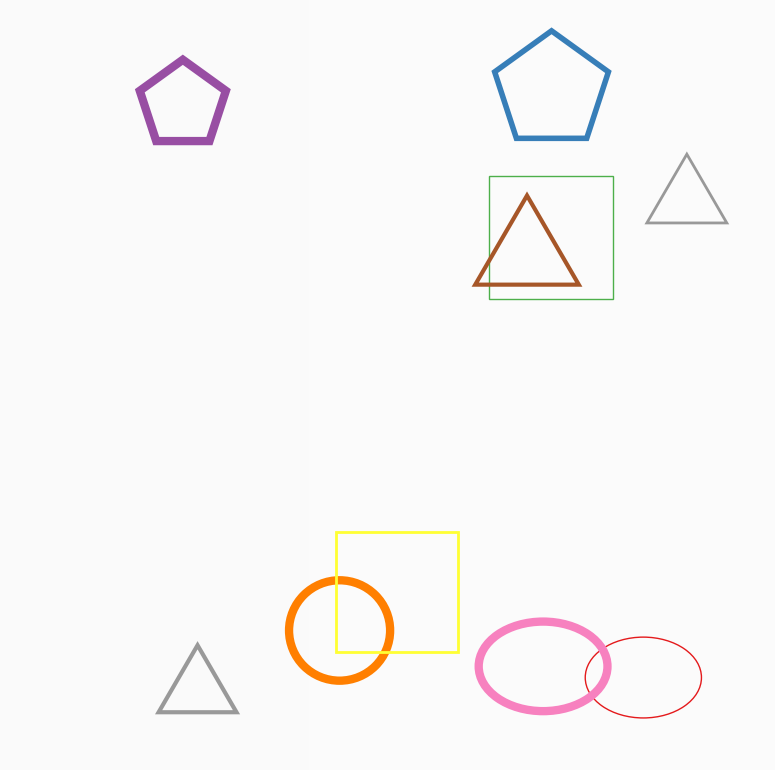[{"shape": "oval", "thickness": 0.5, "radius": 0.37, "center": [0.83, 0.12]}, {"shape": "pentagon", "thickness": 2, "radius": 0.39, "center": [0.712, 0.883]}, {"shape": "square", "thickness": 0.5, "radius": 0.4, "center": [0.711, 0.691]}, {"shape": "pentagon", "thickness": 3, "radius": 0.29, "center": [0.236, 0.864]}, {"shape": "circle", "thickness": 3, "radius": 0.33, "center": [0.438, 0.181]}, {"shape": "square", "thickness": 1, "radius": 0.39, "center": [0.512, 0.231]}, {"shape": "triangle", "thickness": 1.5, "radius": 0.39, "center": [0.68, 0.669]}, {"shape": "oval", "thickness": 3, "radius": 0.42, "center": [0.701, 0.135]}, {"shape": "triangle", "thickness": 1, "radius": 0.3, "center": [0.886, 0.74]}, {"shape": "triangle", "thickness": 1.5, "radius": 0.29, "center": [0.255, 0.104]}]